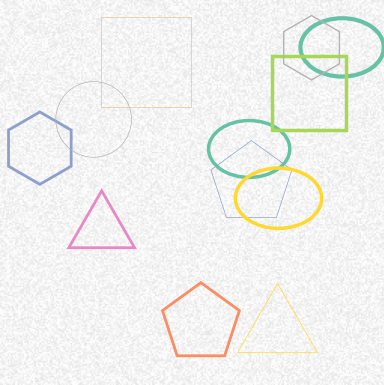[{"shape": "oval", "thickness": 3, "radius": 0.54, "center": [0.889, 0.877]}, {"shape": "oval", "thickness": 2.5, "radius": 0.53, "center": [0.647, 0.613]}, {"shape": "pentagon", "thickness": 2, "radius": 0.53, "center": [0.522, 0.161]}, {"shape": "hexagon", "thickness": 2, "radius": 0.47, "center": [0.104, 0.615]}, {"shape": "pentagon", "thickness": 0.5, "radius": 0.55, "center": [0.653, 0.524]}, {"shape": "triangle", "thickness": 2, "radius": 0.49, "center": [0.264, 0.406]}, {"shape": "square", "thickness": 2.5, "radius": 0.48, "center": [0.802, 0.757]}, {"shape": "triangle", "thickness": 0.5, "radius": 0.6, "center": [0.721, 0.144]}, {"shape": "oval", "thickness": 2.5, "radius": 0.56, "center": [0.723, 0.485]}, {"shape": "square", "thickness": 0.5, "radius": 0.58, "center": [0.379, 0.84]}, {"shape": "hexagon", "thickness": 1, "radius": 0.42, "center": [0.809, 0.876]}, {"shape": "circle", "thickness": 0.5, "radius": 0.49, "center": [0.243, 0.69]}]